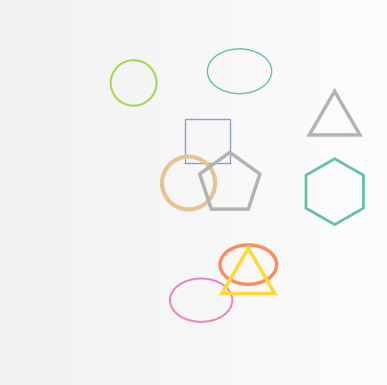[{"shape": "oval", "thickness": 1, "radius": 0.42, "center": [0.618, 0.815]}, {"shape": "hexagon", "thickness": 2, "radius": 0.43, "center": [0.864, 0.502]}, {"shape": "oval", "thickness": 2.5, "radius": 0.37, "center": [0.641, 0.313]}, {"shape": "square", "thickness": 1, "radius": 0.29, "center": [0.535, 0.634]}, {"shape": "oval", "thickness": 1.5, "radius": 0.4, "center": [0.519, 0.22]}, {"shape": "circle", "thickness": 1.5, "radius": 0.3, "center": [0.345, 0.785]}, {"shape": "triangle", "thickness": 2.5, "radius": 0.39, "center": [0.641, 0.277]}, {"shape": "circle", "thickness": 3, "radius": 0.34, "center": [0.487, 0.525]}, {"shape": "triangle", "thickness": 2.5, "radius": 0.38, "center": [0.863, 0.687]}, {"shape": "pentagon", "thickness": 2.5, "radius": 0.41, "center": [0.593, 0.523]}]